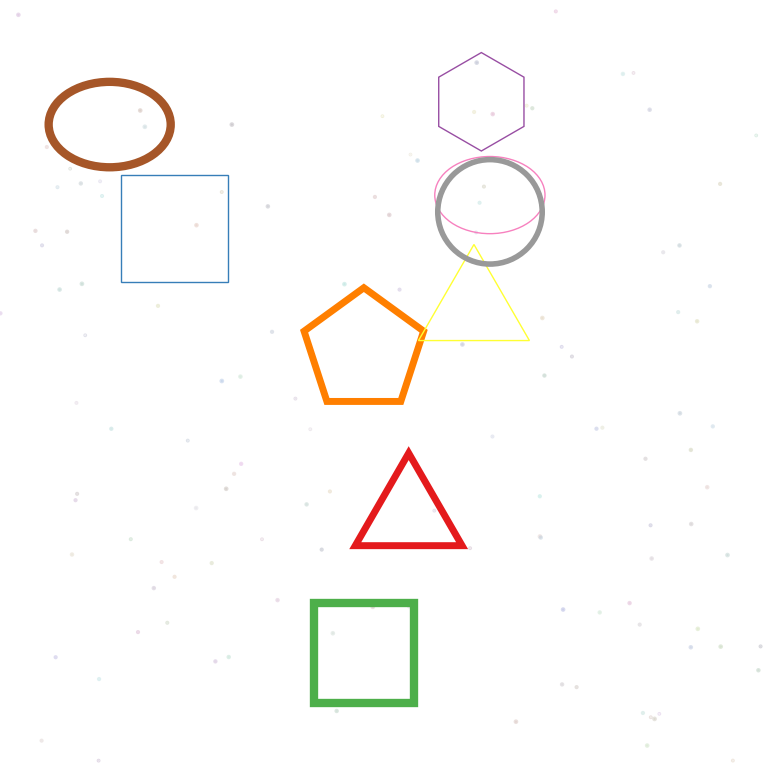[{"shape": "triangle", "thickness": 2.5, "radius": 0.4, "center": [0.531, 0.331]}, {"shape": "square", "thickness": 0.5, "radius": 0.35, "center": [0.226, 0.704]}, {"shape": "square", "thickness": 3, "radius": 0.32, "center": [0.473, 0.152]}, {"shape": "hexagon", "thickness": 0.5, "radius": 0.32, "center": [0.625, 0.868]}, {"shape": "pentagon", "thickness": 2.5, "radius": 0.41, "center": [0.473, 0.545]}, {"shape": "triangle", "thickness": 0.5, "radius": 0.42, "center": [0.616, 0.599]}, {"shape": "oval", "thickness": 3, "radius": 0.4, "center": [0.142, 0.838]}, {"shape": "oval", "thickness": 0.5, "radius": 0.36, "center": [0.636, 0.747]}, {"shape": "circle", "thickness": 2, "radius": 0.34, "center": [0.636, 0.725]}]